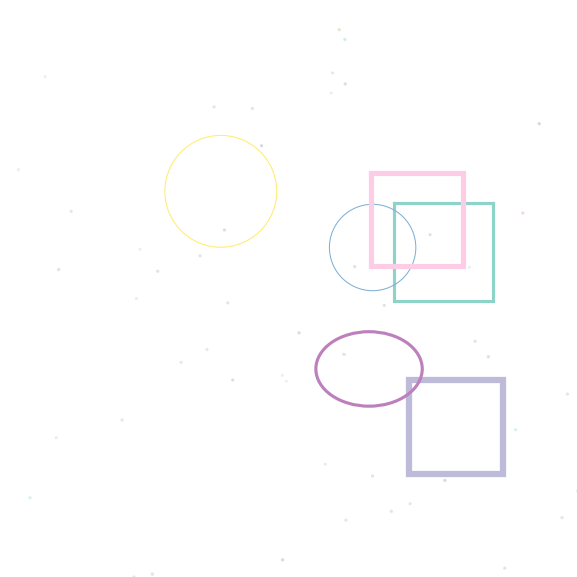[{"shape": "square", "thickness": 1.5, "radius": 0.43, "center": [0.768, 0.563]}, {"shape": "square", "thickness": 3, "radius": 0.41, "center": [0.789, 0.259]}, {"shape": "circle", "thickness": 0.5, "radius": 0.37, "center": [0.645, 0.571]}, {"shape": "square", "thickness": 2.5, "radius": 0.4, "center": [0.723, 0.619]}, {"shape": "oval", "thickness": 1.5, "radius": 0.46, "center": [0.639, 0.36]}, {"shape": "circle", "thickness": 0.5, "radius": 0.48, "center": [0.382, 0.668]}]